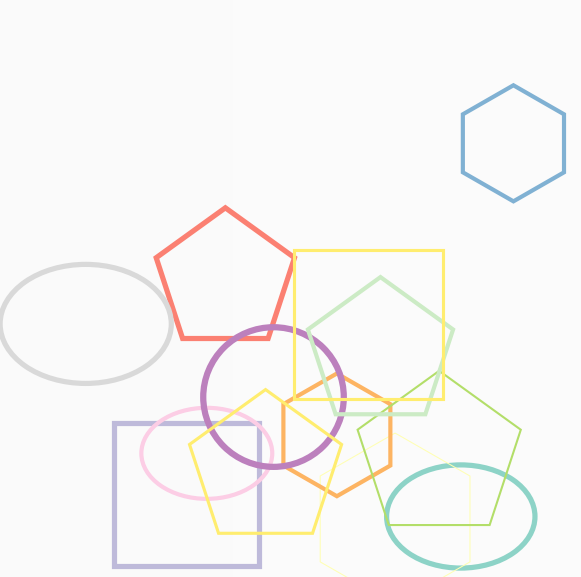[{"shape": "oval", "thickness": 2.5, "radius": 0.64, "center": [0.793, 0.105]}, {"shape": "hexagon", "thickness": 0.5, "radius": 0.74, "center": [0.68, 0.101]}, {"shape": "square", "thickness": 2.5, "radius": 0.62, "center": [0.321, 0.143]}, {"shape": "pentagon", "thickness": 2.5, "radius": 0.63, "center": [0.388, 0.514]}, {"shape": "hexagon", "thickness": 2, "radius": 0.5, "center": [0.883, 0.751]}, {"shape": "hexagon", "thickness": 2, "radius": 0.53, "center": [0.58, 0.246]}, {"shape": "pentagon", "thickness": 1, "radius": 0.74, "center": [0.756, 0.209]}, {"shape": "oval", "thickness": 2, "radius": 0.56, "center": [0.356, 0.214]}, {"shape": "oval", "thickness": 2.5, "radius": 0.74, "center": [0.147, 0.438]}, {"shape": "circle", "thickness": 3, "radius": 0.6, "center": [0.471, 0.312]}, {"shape": "pentagon", "thickness": 2, "radius": 0.66, "center": [0.655, 0.388]}, {"shape": "pentagon", "thickness": 1.5, "radius": 0.69, "center": [0.457, 0.187]}, {"shape": "square", "thickness": 1.5, "radius": 0.64, "center": [0.634, 0.437]}]